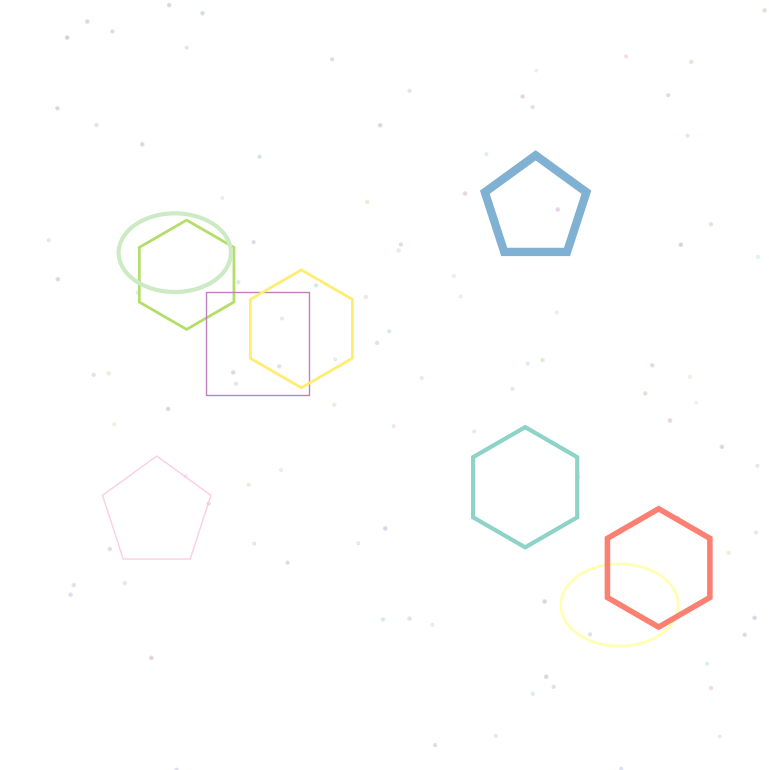[{"shape": "hexagon", "thickness": 1.5, "radius": 0.39, "center": [0.682, 0.367]}, {"shape": "oval", "thickness": 1, "radius": 0.38, "center": [0.805, 0.214]}, {"shape": "hexagon", "thickness": 2, "radius": 0.38, "center": [0.855, 0.262]}, {"shape": "pentagon", "thickness": 3, "radius": 0.35, "center": [0.696, 0.729]}, {"shape": "hexagon", "thickness": 1, "radius": 0.35, "center": [0.242, 0.643]}, {"shape": "pentagon", "thickness": 0.5, "radius": 0.37, "center": [0.204, 0.334]}, {"shape": "square", "thickness": 0.5, "radius": 0.33, "center": [0.334, 0.554]}, {"shape": "oval", "thickness": 1.5, "radius": 0.36, "center": [0.227, 0.672]}, {"shape": "hexagon", "thickness": 1, "radius": 0.38, "center": [0.391, 0.573]}]